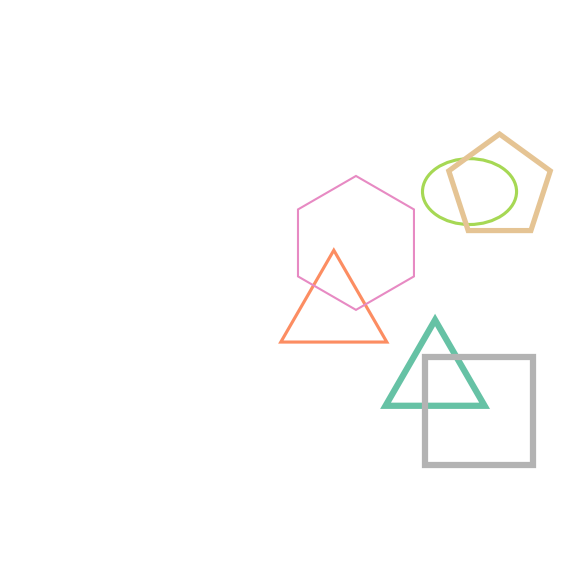[{"shape": "triangle", "thickness": 3, "radius": 0.5, "center": [0.753, 0.346]}, {"shape": "triangle", "thickness": 1.5, "radius": 0.53, "center": [0.578, 0.46]}, {"shape": "hexagon", "thickness": 1, "radius": 0.58, "center": [0.616, 0.578]}, {"shape": "oval", "thickness": 1.5, "radius": 0.41, "center": [0.813, 0.667]}, {"shape": "pentagon", "thickness": 2.5, "radius": 0.46, "center": [0.865, 0.675]}, {"shape": "square", "thickness": 3, "radius": 0.47, "center": [0.829, 0.288]}]